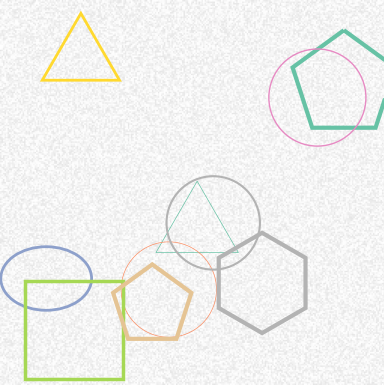[{"shape": "pentagon", "thickness": 3, "radius": 0.7, "center": [0.893, 0.781]}, {"shape": "triangle", "thickness": 0.5, "radius": 0.62, "center": [0.512, 0.406]}, {"shape": "circle", "thickness": 0.5, "radius": 0.62, "center": [0.438, 0.248]}, {"shape": "oval", "thickness": 2, "radius": 0.59, "center": [0.12, 0.277]}, {"shape": "circle", "thickness": 1, "radius": 0.63, "center": [0.824, 0.747]}, {"shape": "square", "thickness": 2.5, "radius": 0.64, "center": [0.193, 0.143]}, {"shape": "triangle", "thickness": 2, "radius": 0.58, "center": [0.21, 0.85]}, {"shape": "pentagon", "thickness": 3, "radius": 0.53, "center": [0.395, 0.206]}, {"shape": "circle", "thickness": 1.5, "radius": 0.61, "center": [0.554, 0.421]}, {"shape": "hexagon", "thickness": 3, "radius": 0.65, "center": [0.681, 0.265]}]